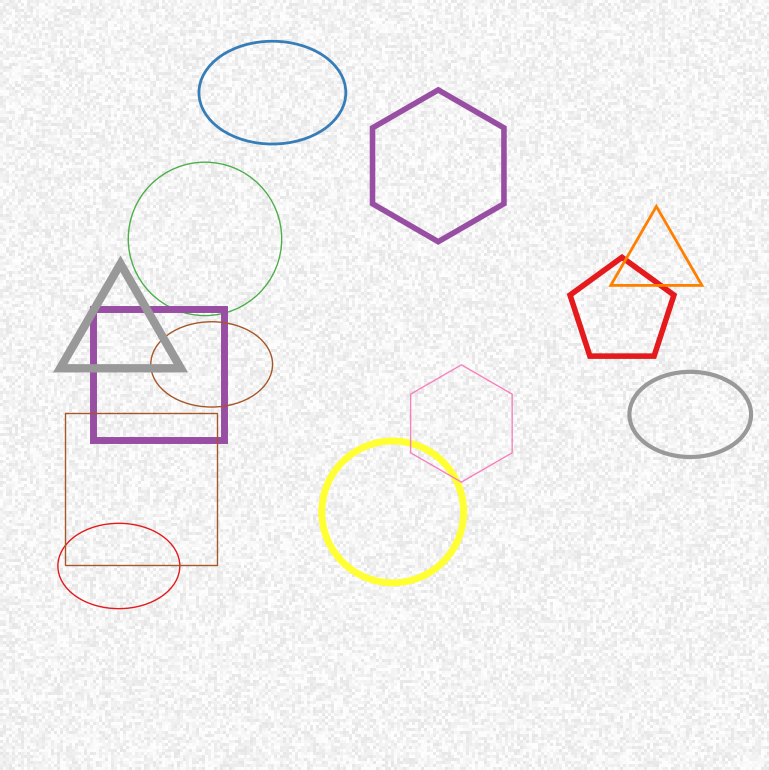[{"shape": "oval", "thickness": 0.5, "radius": 0.4, "center": [0.154, 0.265]}, {"shape": "pentagon", "thickness": 2, "radius": 0.35, "center": [0.808, 0.595]}, {"shape": "oval", "thickness": 1, "radius": 0.48, "center": [0.354, 0.88]}, {"shape": "circle", "thickness": 0.5, "radius": 0.5, "center": [0.266, 0.69]}, {"shape": "square", "thickness": 2.5, "radius": 0.42, "center": [0.206, 0.514]}, {"shape": "hexagon", "thickness": 2, "radius": 0.49, "center": [0.569, 0.785]}, {"shape": "triangle", "thickness": 1, "radius": 0.34, "center": [0.852, 0.664]}, {"shape": "circle", "thickness": 2.5, "radius": 0.46, "center": [0.51, 0.335]}, {"shape": "oval", "thickness": 0.5, "radius": 0.4, "center": [0.275, 0.527]}, {"shape": "square", "thickness": 0.5, "radius": 0.49, "center": [0.184, 0.365]}, {"shape": "hexagon", "thickness": 0.5, "radius": 0.38, "center": [0.599, 0.45]}, {"shape": "oval", "thickness": 1.5, "radius": 0.4, "center": [0.896, 0.462]}, {"shape": "triangle", "thickness": 3, "radius": 0.45, "center": [0.156, 0.567]}]